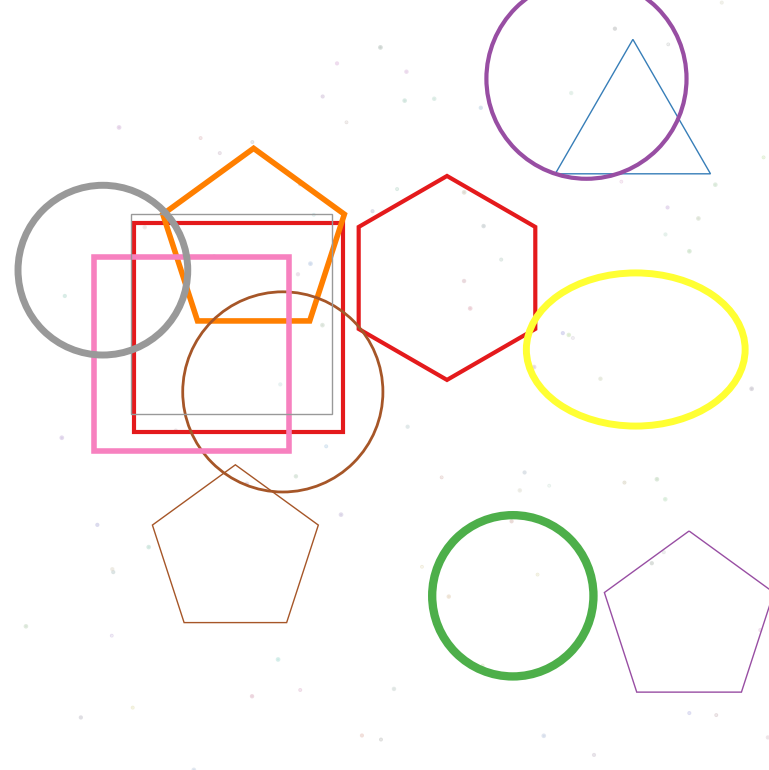[{"shape": "square", "thickness": 1.5, "radius": 0.68, "center": [0.31, 0.574]}, {"shape": "hexagon", "thickness": 1.5, "radius": 0.66, "center": [0.581, 0.639]}, {"shape": "triangle", "thickness": 0.5, "radius": 0.58, "center": [0.822, 0.832]}, {"shape": "circle", "thickness": 3, "radius": 0.52, "center": [0.666, 0.226]}, {"shape": "pentagon", "thickness": 0.5, "radius": 0.58, "center": [0.895, 0.195]}, {"shape": "circle", "thickness": 1.5, "radius": 0.65, "center": [0.762, 0.898]}, {"shape": "pentagon", "thickness": 2, "radius": 0.62, "center": [0.329, 0.683]}, {"shape": "oval", "thickness": 2.5, "radius": 0.71, "center": [0.826, 0.546]}, {"shape": "circle", "thickness": 1, "radius": 0.65, "center": [0.367, 0.491]}, {"shape": "pentagon", "thickness": 0.5, "radius": 0.57, "center": [0.306, 0.283]}, {"shape": "square", "thickness": 2, "radius": 0.63, "center": [0.248, 0.54]}, {"shape": "square", "thickness": 0.5, "radius": 0.65, "center": [0.301, 0.592]}, {"shape": "circle", "thickness": 2.5, "radius": 0.55, "center": [0.134, 0.649]}]